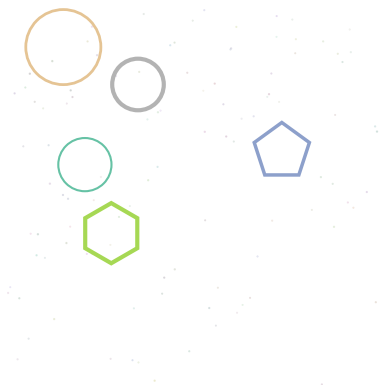[{"shape": "circle", "thickness": 1.5, "radius": 0.35, "center": [0.22, 0.572]}, {"shape": "pentagon", "thickness": 2.5, "radius": 0.38, "center": [0.732, 0.606]}, {"shape": "hexagon", "thickness": 3, "radius": 0.39, "center": [0.289, 0.394]}, {"shape": "circle", "thickness": 2, "radius": 0.49, "center": [0.164, 0.878]}, {"shape": "circle", "thickness": 3, "radius": 0.33, "center": [0.358, 0.781]}]